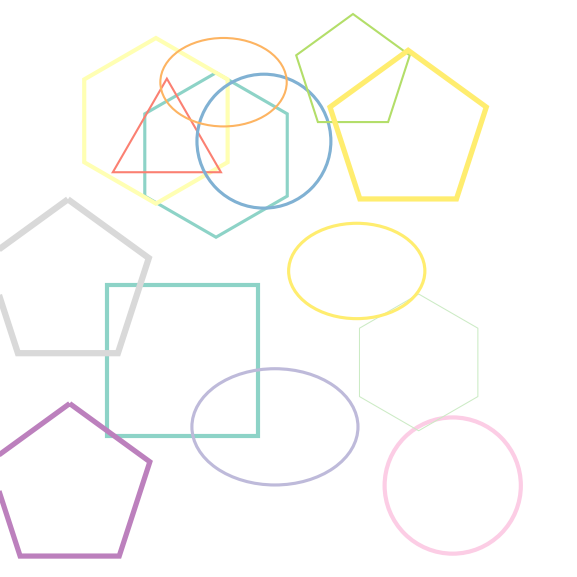[{"shape": "hexagon", "thickness": 1.5, "radius": 0.71, "center": [0.374, 0.731]}, {"shape": "square", "thickness": 2, "radius": 0.65, "center": [0.316, 0.375]}, {"shape": "hexagon", "thickness": 2, "radius": 0.72, "center": [0.27, 0.79]}, {"shape": "oval", "thickness": 1.5, "radius": 0.72, "center": [0.476, 0.26]}, {"shape": "triangle", "thickness": 1, "radius": 0.54, "center": [0.289, 0.755]}, {"shape": "circle", "thickness": 1.5, "radius": 0.58, "center": [0.457, 0.755]}, {"shape": "oval", "thickness": 1, "radius": 0.55, "center": [0.387, 0.857]}, {"shape": "pentagon", "thickness": 1, "radius": 0.52, "center": [0.611, 0.871]}, {"shape": "circle", "thickness": 2, "radius": 0.59, "center": [0.784, 0.158]}, {"shape": "pentagon", "thickness": 3, "radius": 0.74, "center": [0.118, 0.507]}, {"shape": "pentagon", "thickness": 2.5, "radius": 0.73, "center": [0.121, 0.154]}, {"shape": "hexagon", "thickness": 0.5, "radius": 0.59, "center": [0.725, 0.372]}, {"shape": "oval", "thickness": 1.5, "radius": 0.59, "center": [0.618, 0.53]}, {"shape": "pentagon", "thickness": 2.5, "radius": 0.71, "center": [0.707, 0.77]}]